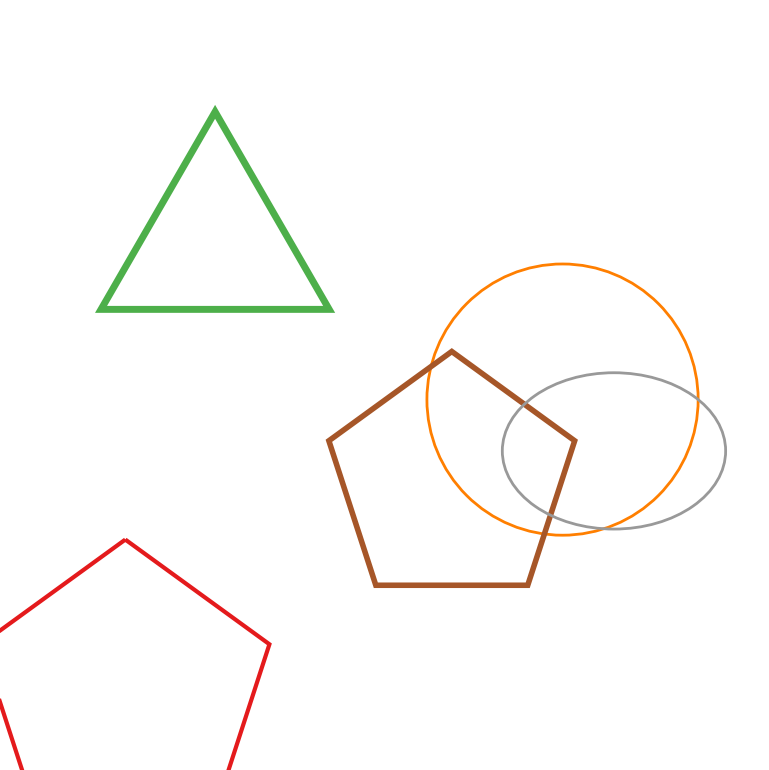[{"shape": "pentagon", "thickness": 1.5, "radius": 0.98, "center": [0.163, 0.102]}, {"shape": "triangle", "thickness": 2.5, "radius": 0.86, "center": [0.279, 0.684]}, {"shape": "circle", "thickness": 1, "radius": 0.88, "center": [0.731, 0.481]}, {"shape": "pentagon", "thickness": 2, "radius": 0.84, "center": [0.587, 0.376]}, {"shape": "oval", "thickness": 1, "radius": 0.73, "center": [0.797, 0.414]}]